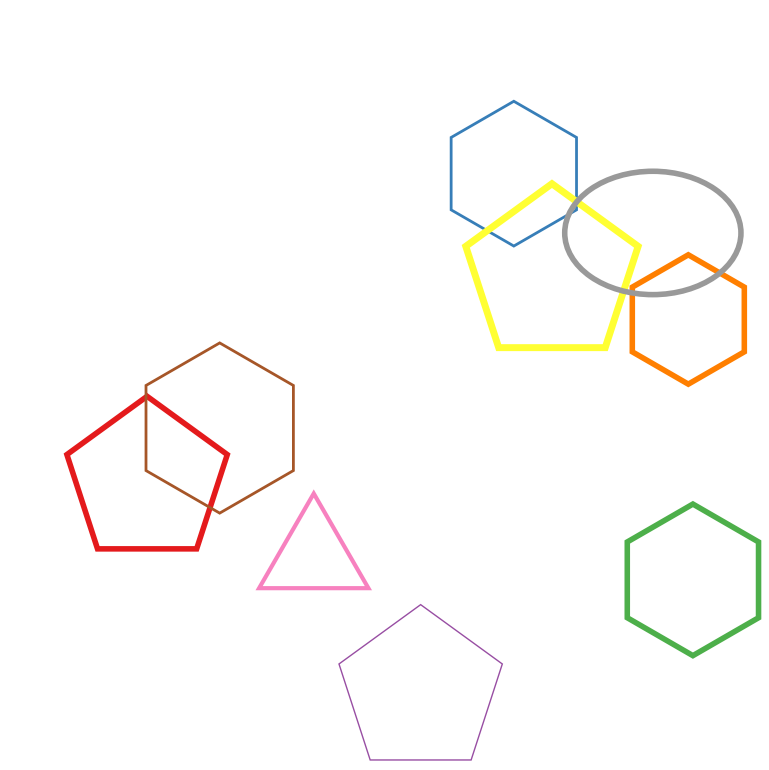[{"shape": "pentagon", "thickness": 2, "radius": 0.55, "center": [0.191, 0.376]}, {"shape": "hexagon", "thickness": 1, "radius": 0.47, "center": [0.667, 0.774]}, {"shape": "hexagon", "thickness": 2, "radius": 0.49, "center": [0.9, 0.247]}, {"shape": "pentagon", "thickness": 0.5, "radius": 0.56, "center": [0.546, 0.103]}, {"shape": "hexagon", "thickness": 2, "radius": 0.42, "center": [0.894, 0.585]}, {"shape": "pentagon", "thickness": 2.5, "radius": 0.59, "center": [0.717, 0.644]}, {"shape": "hexagon", "thickness": 1, "radius": 0.55, "center": [0.285, 0.444]}, {"shape": "triangle", "thickness": 1.5, "radius": 0.41, "center": [0.407, 0.277]}, {"shape": "oval", "thickness": 2, "radius": 0.57, "center": [0.848, 0.697]}]